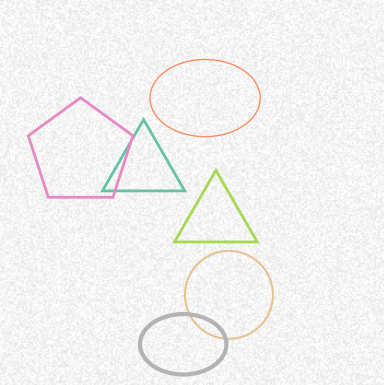[{"shape": "triangle", "thickness": 2, "radius": 0.62, "center": [0.373, 0.566]}, {"shape": "oval", "thickness": 1, "radius": 0.72, "center": [0.533, 0.745]}, {"shape": "pentagon", "thickness": 2, "radius": 0.71, "center": [0.209, 0.603]}, {"shape": "triangle", "thickness": 2, "radius": 0.62, "center": [0.561, 0.434]}, {"shape": "circle", "thickness": 1.5, "radius": 0.57, "center": [0.595, 0.234]}, {"shape": "oval", "thickness": 3, "radius": 0.56, "center": [0.476, 0.106]}]